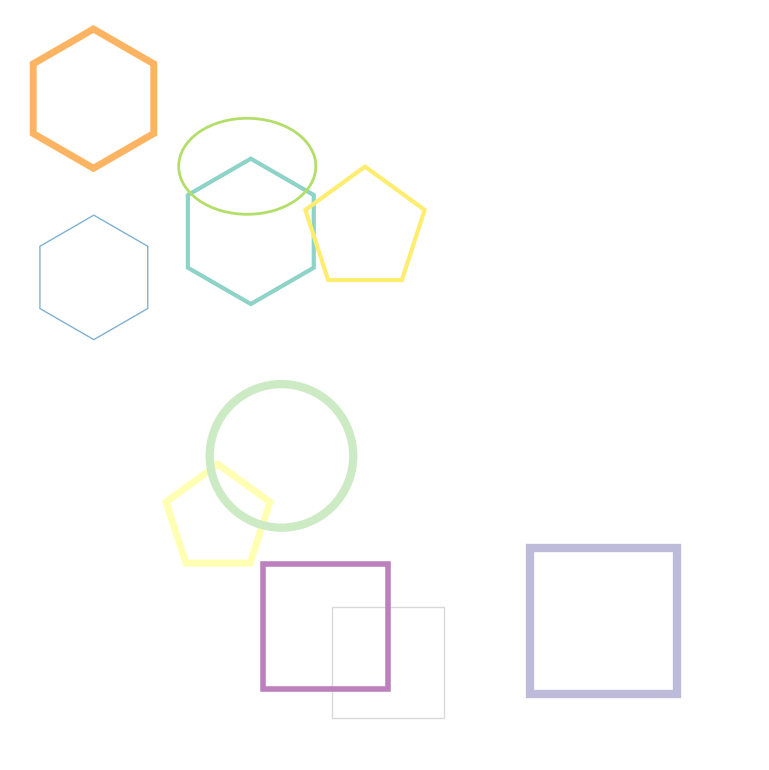[{"shape": "hexagon", "thickness": 1.5, "radius": 0.47, "center": [0.326, 0.7]}, {"shape": "pentagon", "thickness": 2.5, "radius": 0.35, "center": [0.283, 0.326]}, {"shape": "square", "thickness": 3, "radius": 0.48, "center": [0.784, 0.193]}, {"shape": "hexagon", "thickness": 0.5, "radius": 0.4, "center": [0.122, 0.64]}, {"shape": "hexagon", "thickness": 2.5, "radius": 0.45, "center": [0.121, 0.872]}, {"shape": "oval", "thickness": 1, "radius": 0.45, "center": [0.321, 0.784]}, {"shape": "square", "thickness": 0.5, "radius": 0.36, "center": [0.504, 0.14]}, {"shape": "square", "thickness": 2, "radius": 0.41, "center": [0.422, 0.186]}, {"shape": "circle", "thickness": 3, "radius": 0.47, "center": [0.366, 0.408]}, {"shape": "pentagon", "thickness": 1.5, "radius": 0.41, "center": [0.474, 0.702]}]